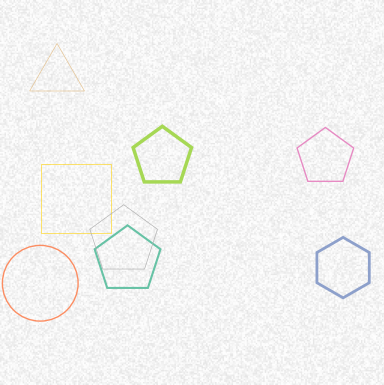[{"shape": "pentagon", "thickness": 1.5, "radius": 0.45, "center": [0.331, 0.325]}, {"shape": "circle", "thickness": 1, "radius": 0.49, "center": [0.105, 0.264]}, {"shape": "hexagon", "thickness": 2, "radius": 0.39, "center": [0.891, 0.305]}, {"shape": "pentagon", "thickness": 1, "radius": 0.39, "center": [0.845, 0.592]}, {"shape": "pentagon", "thickness": 2.5, "radius": 0.4, "center": [0.422, 0.592]}, {"shape": "square", "thickness": 0.5, "radius": 0.45, "center": [0.197, 0.485]}, {"shape": "triangle", "thickness": 0.5, "radius": 0.41, "center": [0.148, 0.805]}, {"shape": "pentagon", "thickness": 0.5, "radius": 0.46, "center": [0.321, 0.376]}]